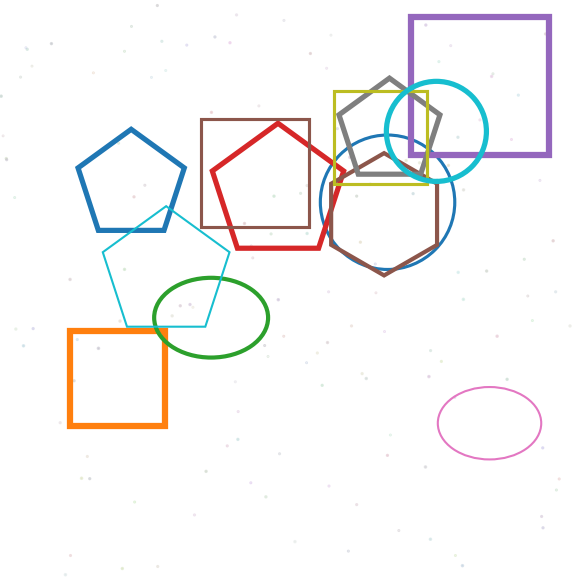[{"shape": "circle", "thickness": 1.5, "radius": 0.58, "center": [0.671, 0.649]}, {"shape": "pentagon", "thickness": 2.5, "radius": 0.48, "center": [0.227, 0.678]}, {"shape": "square", "thickness": 3, "radius": 0.41, "center": [0.203, 0.344]}, {"shape": "oval", "thickness": 2, "radius": 0.49, "center": [0.366, 0.449]}, {"shape": "pentagon", "thickness": 2.5, "radius": 0.6, "center": [0.481, 0.666]}, {"shape": "square", "thickness": 3, "radius": 0.6, "center": [0.831, 0.85]}, {"shape": "hexagon", "thickness": 2, "radius": 0.53, "center": [0.665, 0.628]}, {"shape": "square", "thickness": 1.5, "radius": 0.47, "center": [0.441, 0.699]}, {"shape": "oval", "thickness": 1, "radius": 0.45, "center": [0.848, 0.266]}, {"shape": "pentagon", "thickness": 2.5, "radius": 0.46, "center": [0.674, 0.772]}, {"shape": "square", "thickness": 1.5, "radius": 0.4, "center": [0.659, 0.761]}, {"shape": "pentagon", "thickness": 1, "radius": 0.58, "center": [0.288, 0.527]}, {"shape": "circle", "thickness": 2.5, "radius": 0.43, "center": [0.756, 0.772]}]